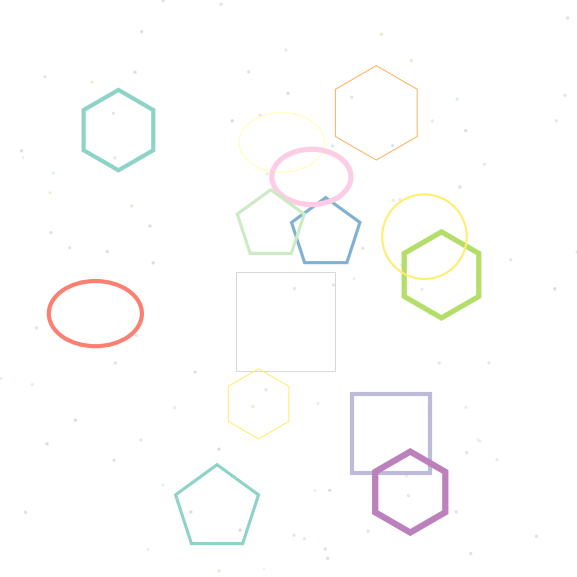[{"shape": "hexagon", "thickness": 2, "radius": 0.35, "center": [0.205, 0.774]}, {"shape": "pentagon", "thickness": 1.5, "radius": 0.38, "center": [0.376, 0.119]}, {"shape": "oval", "thickness": 0.5, "radius": 0.37, "center": [0.488, 0.752]}, {"shape": "square", "thickness": 2, "radius": 0.34, "center": [0.677, 0.248]}, {"shape": "oval", "thickness": 2, "radius": 0.4, "center": [0.165, 0.456]}, {"shape": "pentagon", "thickness": 1.5, "radius": 0.31, "center": [0.564, 0.595]}, {"shape": "hexagon", "thickness": 0.5, "radius": 0.41, "center": [0.652, 0.804]}, {"shape": "hexagon", "thickness": 2.5, "radius": 0.37, "center": [0.764, 0.523]}, {"shape": "oval", "thickness": 2.5, "radius": 0.34, "center": [0.539, 0.693]}, {"shape": "square", "thickness": 0.5, "radius": 0.43, "center": [0.494, 0.442]}, {"shape": "hexagon", "thickness": 3, "radius": 0.35, "center": [0.71, 0.147]}, {"shape": "pentagon", "thickness": 1.5, "radius": 0.3, "center": [0.469, 0.61]}, {"shape": "hexagon", "thickness": 0.5, "radius": 0.3, "center": [0.448, 0.3]}, {"shape": "circle", "thickness": 1, "radius": 0.37, "center": [0.735, 0.589]}]